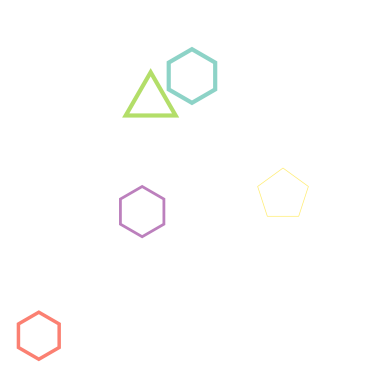[{"shape": "hexagon", "thickness": 3, "radius": 0.35, "center": [0.499, 0.803]}, {"shape": "hexagon", "thickness": 2.5, "radius": 0.31, "center": [0.101, 0.128]}, {"shape": "triangle", "thickness": 3, "radius": 0.37, "center": [0.391, 0.737]}, {"shape": "hexagon", "thickness": 2, "radius": 0.33, "center": [0.369, 0.45]}, {"shape": "pentagon", "thickness": 0.5, "radius": 0.35, "center": [0.735, 0.494]}]